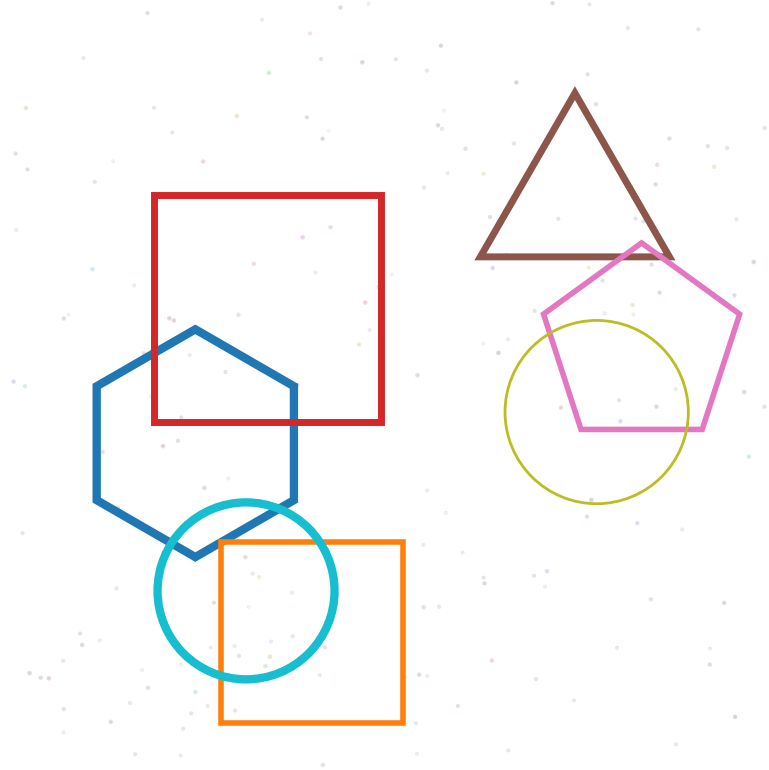[{"shape": "hexagon", "thickness": 3, "radius": 0.74, "center": [0.254, 0.424]}, {"shape": "square", "thickness": 2, "radius": 0.59, "center": [0.406, 0.178]}, {"shape": "square", "thickness": 2.5, "radius": 0.74, "center": [0.347, 0.599]}, {"shape": "triangle", "thickness": 2.5, "radius": 0.71, "center": [0.747, 0.737]}, {"shape": "pentagon", "thickness": 2, "radius": 0.67, "center": [0.833, 0.551]}, {"shape": "circle", "thickness": 1, "radius": 0.6, "center": [0.775, 0.465]}, {"shape": "circle", "thickness": 3, "radius": 0.57, "center": [0.32, 0.233]}]